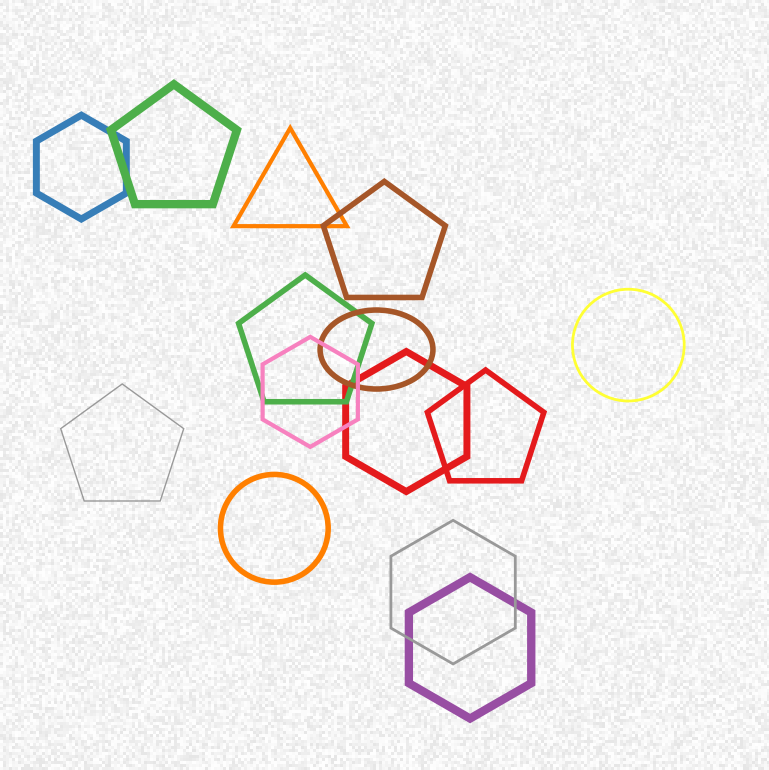[{"shape": "pentagon", "thickness": 2, "radius": 0.4, "center": [0.631, 0.44]}, {"shape": "hexagon", "thickness": 2.5, "radius": 0.45, "center": [0.528, 0.453]}, {"shape": "hexagon", "thickness": 2.5, "radius": 0.34, "center": [0.106, 0.783]}, {"shape": "pentagon", "thickness": 2, "radius": 0.46, "center": [0.396, 0.552]}, {"shape": "pentagon", "thickness": 3, "radius": 0.43, "center": [0.226, 0.805]}, {"shape": "hexagon", "thickness": 3, "radius": 0.46, "center": [0.61, 0.159]}, {"shape": "circle", "thickness": 2, "radius": 0.35, "center": [0.356, 0.314]}, {"shape": "triangle", "thickness": 1.5, "radius": 0.42, "center": [0.377, 0.749]}, {"shape": "circle", "thickness": 1, "radius": 0.36, "center": [0.816, 0.552]}, {"shape": "oval", "thickness": 2, "radius": 0.37, "center": [0.489, 0.546]}, {"shape": "pentagon", "thickness": 2, "radius": 0.42, "center": [0.499, 0.681]}, {"shape": "hexagon", "thickness": 1.5, "radius": 0.36, "center": [0.403, 0.491]}, {"shape": "hexagon", "thickness": 1, "radius": 0.47, "center": [0.588, 0.231]}, {"shape": "pentagon", "thickness": 0.5, "radius": 0.42, "center": [0.159, 0.417]}]